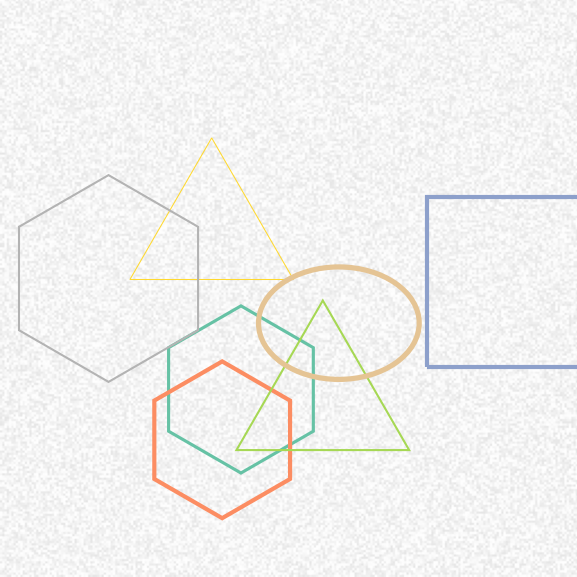[{"shape": "hexagon", "thickness": 1.5, "radius": 0.72, "center": [0.417, 0.325]}, {"shape": "hexagon", "thickness": 2, "radius": 0.68, "center": [0.385, 0.238]}, {"shape": "square", "thickness": 2, "radius": 0.74, "center": [0.887, 0.511]}, {"shape": "triangle", "thickness": 1, "radius": 0.86, "center": [0.559, 0.306]}, {"shape": "triangle", "thickness": 0.5, "radius": 0.82, "center": [0.367, 0.597]}, {"shape": "oval", "thickness": 2.5, "radius": 0.7, "center": [0.587, 0.44]}, {"shape": "hexagon", "thickness": 1, "radius": 0.9, "center": [0.188, 0.517]}]